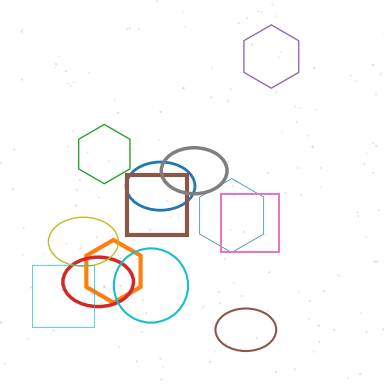[{"shape": "hexagon", "thickness": 0.5, "radius": 0.48, "center": [0.602, 0.44]}, {"shape": "oval", "thickness": 2, "radius": 0.45, "center": [0.417, 0.517]}, {"shape": "hexagon", "thickness": 3, "radius": 0.41, "center": [0.295, 0.295]}, {"shape": "hexagon", "thickness": 1, "radius": 0.38, "center": [0.271, 0.6]}, {"shape": "oval", "thickness": 2.5, "radius": 0.46, "center": [0.255, 0.268]}, {"shape": "hexagon", "thickness": 1, "radius": 0.41, "center": [0.705, 0.853]}, {"shape": "oval", "thickness": 1.5, "radius": 0.39, "center": [0.639, 0.143]}, {"shape": "square", "thickness": 3, "radius": 0.39, "center": [0.408, 0.467]}, {"shape": "square", "thickness": 1.5, "radius": 0.38, "center": [0.65, 0.421]}, {"shape": "oval", "thickness": 2.5, "radius": 0.43, "center": [0.504, 0.556]}, {"shape": "oval", "thickness": 1, "radius": 0.45, "center": [0.217, 0.372]}, {"shape": "circle", "thickness": 1.5, "radius": 0.48, "center": [0.392, 0.258]}, {"shape": "square", "thickness": 0.5, "radius": 0.4, "center": [0.164, 0.231]}]